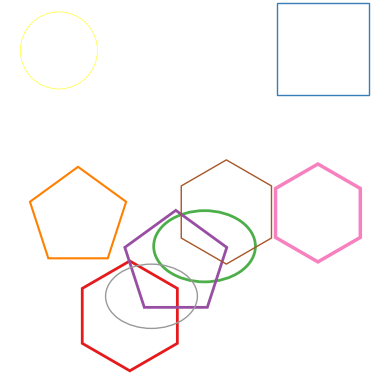[{"shape": "hexagon", "thickness": 2, "radius": 0.71, "center": [0.337, 0.179]}, {"shape": "square", "thickness": 1, "radius": 0.6, "center": [0.839, 0.873]}, {"shape": "oval", "thickness": 2, "radius": 0.66, "center": [0.531, 0.36]}, {"shape": "pentagon", "thickness": 2, "radius": 0.7, "center": [0.457, 0.314]}, {"shape": "pentagon", "thickness": 1.5, "radius": 0.66, "center": [0.203, 0.435]}, {"shape": "circle", "thickness": 0.5, "radius": 0.5, "center": [0.153, 0.869]}, {"shape": "hexagon", "thickness": 1, "radius": 0.68, "center": [0.588, 0.449]}, {"shape": "hexagon", "thickness": 2.5, "radius": 0.64, "center": [0.826, 0.447]}, {"shape": "oval", "thickness": 1, "radius": 0.6, "center": [0.393, 0.23]}]